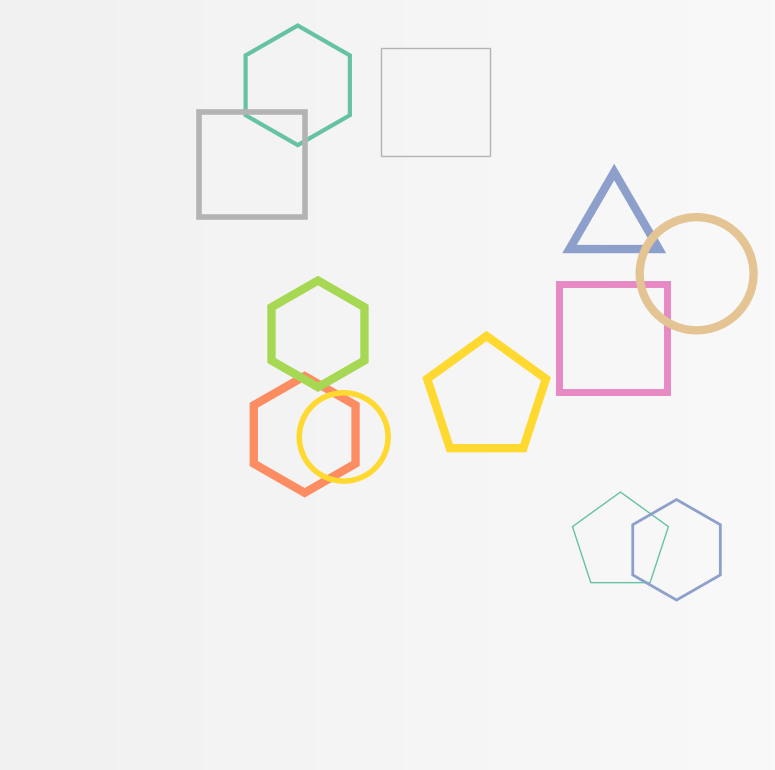[{"shape": "pentagon", "thickness": 0.5, "radius": 0.33, "center": [0.801, 0.296]}, {"shape": "hexagon", "thickness": 1.5, "radius": 0.39, "center": [0.384, 0.889]}, {"shape": "hexagon", "thickness": 3, "radius": 0.38, "center": [0.393, 0.436]}, {"shape": "triangle", "thickness": 3, "radius": 0.33, "center": [0.793, 0.71]}, {"shape": "hexagon", "thickness": 1, "radius": 0.33, "center": [0.873, 0.286]}, {"shape": "square", "thickness": 2.5, "radius": 0.35, "center": [0.791, 0.561]}, {"shape": "hexagon", "thickness": 3, "radius": 0.35, "center": [0.41, 0.566]}, {"shape": "circle", "thickness": 2, "radius": 0.29, "center": [0.443, 0.433]}, {"shape": "pentagon", "thickness": 3, "radius": 0.4, "center": [0.628, 0.483]}, {"shape": "circle", "thickness": 3, "radius": 0.37, "center": [0.899, 0.645]}, {"shape": "square", "thickness": 0.5, "radius": 0.35, "center": [0.562, 0.868]}, {"shape": "square", "thickness": 2, "radius": 0.34, "center": [0.325, 0.786]}]